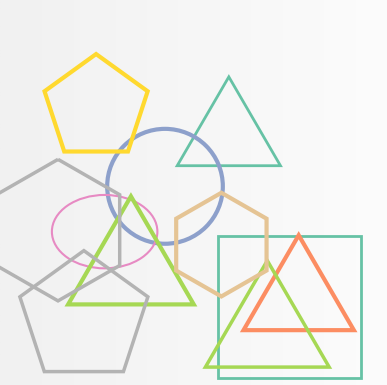[{"shape": "square", "thickness": 2, "radius": 0.92, "center": [0.747, 0.202]}, {"shape": "triangle", "thickness": 2, "radius": 0.77, "center": [0.591, 0.647]}, {"shape": "triangle", "thickness": 3, "radius": 0.82, "center": [0.771, 0.225]}, {"shape": "circle", "thickness": 3, "radius": 0.75, "center": [0.426, 0.516]}, {"shape": "oval", "thickness": 1.5, "radius": 0.68, "center": [0.27, 0.398]}, {"shape": "triangle", "thickness": 2.5, "radius": 0.92, "center": [0.69, 0.139]}, {"shape": "triangle", "thickness": 3, "radius": 0.94, "center": [0.338, 0.303]}, {"shape": "pentagon", "thickness": 3, "radius": 0.7, "center": [0.248, 0.72]}, {"shape": "hexagon", "thickness": 3, "radius": 0.67, "center": [0.571, 0.365]}, {"shape": "hexagon", "thickness": 2.5, "radius": 0.92, "center": [0.15, 0.402]}, {"shape": "pentagon", "thickness": 2.5, "radius": 0.87, "center": [0.216, 0.175]}]